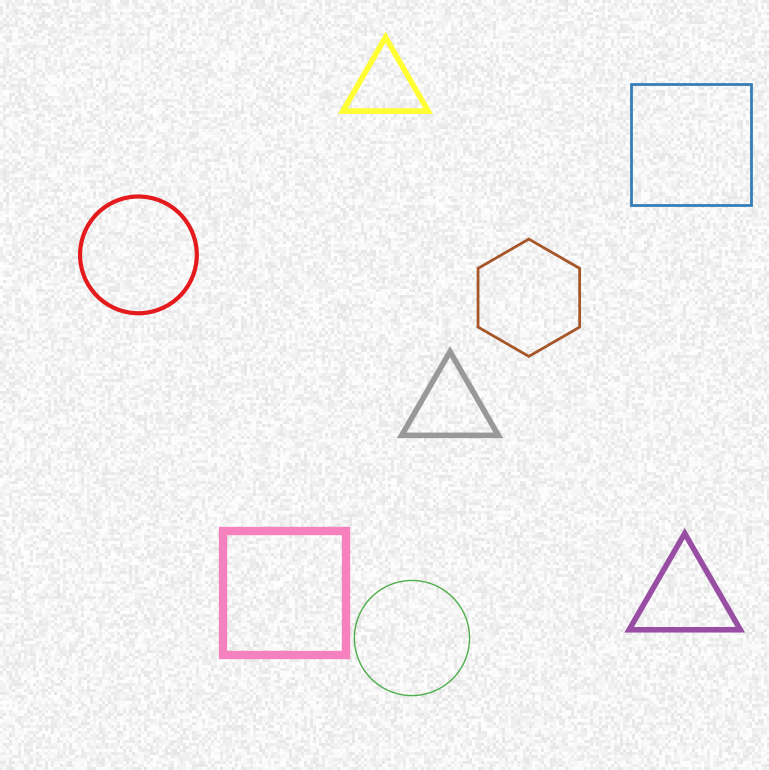[{"shape": "circle", "thickness": 1.5, "radius": 0.38, "center": [0.18, 0.669]}, {"shape": "square", "thickness": 1, "radius": 0.39, "center": [0.898, 0.812]}, {"shape": "circle", "thickness": 0.5, "radius": 0.37, "center": [0.535, 0.171]}, {"shape": "triangle", "thickness": 2, "radius": 0.42, "center": [0.889, 0.224]}, {"shape": "triangle", "thickness": 2, "radius": 0.32, "center": [0.501, 0.888]}, {"shape": "hexagon", "thickness": 1, "radius": 0.38, "center": [0.687, 0.613]}, {"shape": "square", "thickness": 3, "radius": 0.4, "center": [0.369, 0.23]}, {"shape": "triangle", "thickness": 2, "radius": 0.36, "center": [0.584, 0.471]}]